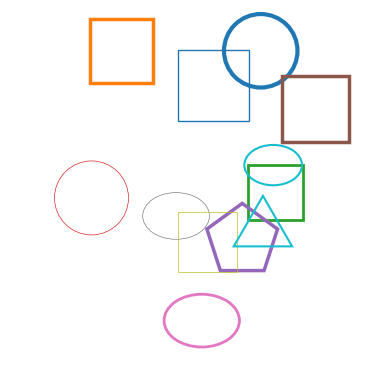[{"shape": "circle", "thickness": 3, "radius": 0.48, "center": [0.677, 0.868]}, {"shape": "square", "thickness": 1, "radius": 0.46, "center": [0.555, 0.778]}, {"shape": "square", "thickness": 2.5, "radius": 0.41, "center": [0.316, 0.867]}, {"shape": "square", "thickness": 2, "radius": 0.36, "center": [0.715, 0.5]}, {"shape": "circle", "thickness": 0.5, "radius": 0.48, "center": [0.238, 0.486]}, {"shape": "pentagon", "thickness": 2.5, "radius": 0.48, "center": [0.629, 0.375]}, {"shape": "square", "thickness": 2.5, "radius": 0.43, "center": [0.819, 0.717]}, {"shape": "oval", "thickness": 2, "radius": 0.49, "center": [0.524, 0.167]}, {"shape": "oval", "thickness": 0.5, "radius": 0.43, "center": [0.457, 0.439]}, {"shape": "square", "thickness": 0.5, "radius": 0.39, "center": [0.538, 0.372]}, {"shape": "oval", "thickness": 1.5, "radius": 0.37, "center": [0.71, 0.571]}, {"shape": "triangle", "thickness": 1.5, "radius": 0.44, "center": [0.683, 0.404]}]